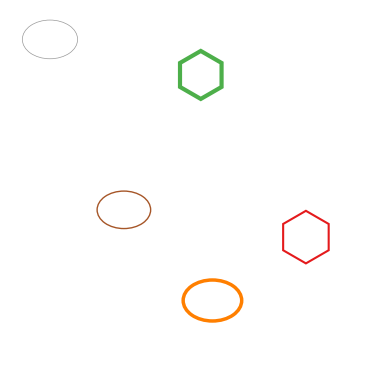[{"shape": "hexagon", "thickness": 1.5, "radius": 0.34, "center": [0.795, 0.384]}, {"shape": "hexagon", "thickness": 3, "radius": 0.31, "center": [0.522, 0.805]}, {"shape": "oval", "thickness": 2.5, "radius": 0.38, "center": [0.552, 0.219]}, {"shape": "oval", "thickness": 1, "radius": 0.35, "center": [0.322, 0.455]}, {"shape": "oval", "thickness": 0.5, "radius": 0.36, "center": [0.13, 0.898]}]